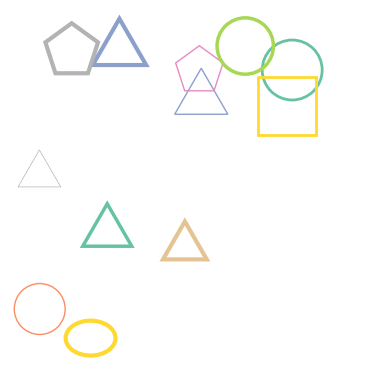[{"shape": "triangle", "thickness": 2.5, "radius": 0.37, "center": [0.279, 0.397]}, {"shape": "circle", "thickness": 2, "radius": 0.39, "center": [0.759, 0.818]}, {"shape": "circle", "thickness": 1, "radius": 0.33, "center": [0.103, 0.197]}, {"shape": "triangle", "thickness": 1, "radius": 0.4, "center": [0.523, 0.743]}, {"shape": "triangle", "thickness": 3, "radius": 0.4, "center": [0.31, 0.871]}, {"shape": "pentagon", "thickness": 1, "radius": 0.32, "center": [0.518, 0.816]}, {"shape": "circle", "thickness": 2.5, "radius": 0.37, "center": [0.637, 0.88]}, {"shape": "square", "thickness": 2, "radius": 0.38, "center": [0.745, 0.725]}, {"shape": "oval", "thickness": 3, "radius": 0.32, "center": [0.235, 0.122]}, {"shape": "triangle", "thickness": 3, "radius": 0.33, "center": [0.48, 0.359]}, {"shape": "pentagon", "thickness": 3, "radius": 0.36, "center": [0.186, 0.868]}, {"shape": "triangle", "thickness": 0.5, "radius": 0.32, "center": [0.102, 0.547]}]